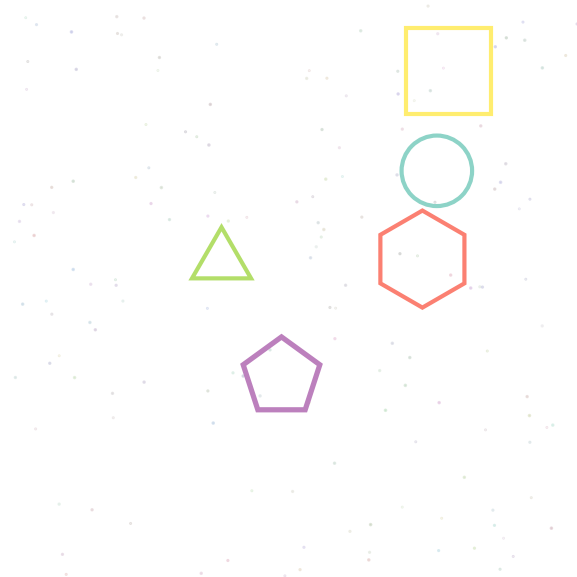[{"shape": "circle", "thickness": 2, "radius": 0.31, "center": [0.756, 0.703]}, {"shape": "hexagon", "thickness": 2, "radius": 0.42, "center": [0.731, 0.551]}, {"shape": "triangle", "thickness": 2, "radius": 0.3, "center": [0.384, 0.547]}, {"shape": "pentagon", "thickness": 2.5, "radius": 0.35, "center": [0.487, 0.346]}, {"shape": "square", "thickness": 2, "radius": 0.37, "center": [0.777, 0.876]}]